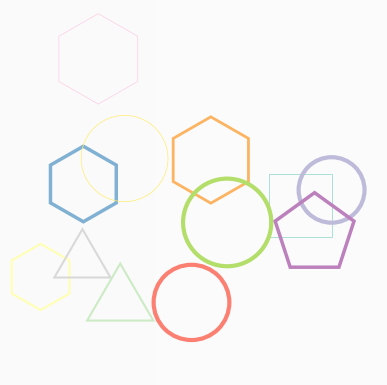[{"shape": "square", "thickness": 0.5, "radius": 0.41, "center": [0.775, 0.466]}, {"shape": "hexagon", "thickness": 1.5, "radius": 0.43, "center": [0.105, 0.281]}, {"shape": "circle", "thickness": 3, "radius": 0.43, "center": [0.856, 0.507]}, {"shape": "circle", "thickness": 3, "radius": 0.49, "center": [0.494, 0.214]}, {"shape": "hexagon", "thickness": 2.5, "radius": 0.49, "center": [0.215, 0.522]}, {"shape": "hexagon", "thickness": 2, "radius": 0.56, "center": [0.544, 0.584]}, {"shape": "circle", "thickness": 3, "radius": 0.57, "center": [0.586, 0.422]}, {"shape": "hexagon", "thickness": 0.5, "radius": 0.59, "center": [0.254, 0.847]}, {"shape": "triangle", "thickness": 1.5, "radius": 0.42, "center": [0.213, 0.321]}, {"shape": "pentagon", "thickness": 2.5, "radius": 0.53, "center": [0.812, 0.393]}, {"shape": "triangle", "thickness": 1.5, "radius": 0.49, "center": [0.31, 0.217]}, {"shape": "circle", "thickness": 0.5, "radius": 0.56, "center": [0.321, 0.588]}]